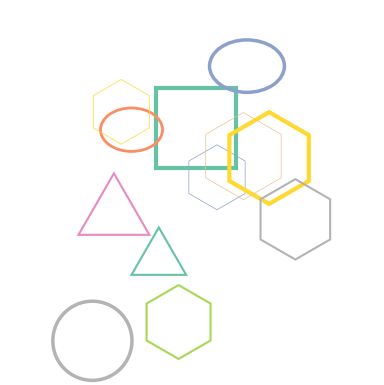[{"shape": "triangle", "thickness": 1.5, "radius": 0.41, "center": [0.413, 0.327]}, {"shape": "square", "thickness": 3, "radius": 0.52, "center": [0.509, 0.666]}, {"shape": "oval", "thickness": 2, "radius": 0.4, "center": [0.342, 0.663]}, {"shape": "hexagon", "thickness": 0.5, "radius": 0.42, "center": [0.564, 0.54]}, {"shape": "oval", "thickness": 2.5, "radius": 0.49, "center": [0.641, 0.828]}, {"shape": "triangle", "thickness": 1.5, "radius": 0.53, "center": [0.296, 0.443]}, {"shape": "hexagon", "thickness": 1.5, "radius": 0.48, "center": [0.464, 0.164]}, {"shape": "hexagon", "thickness": 0.5, "radius": 0.42, "center": [0.315, 0.71]}, {"shape": "hexagon", "thickness": 3, "radius": 0.6, "center": [0.699, 0.59]}, {"shape": "hexagon", "thickness": 0.5, "radius": 0.57, "center": [0.632, 0.595]}, {"shape": "hexagon", "thickness": 1.5, "radius": 0.52, "center": [0.767, 0.43]}, {"shape": "circle", "thickness": 2.5, "radius": 0.51, "center": [0.24, 0.115]}]